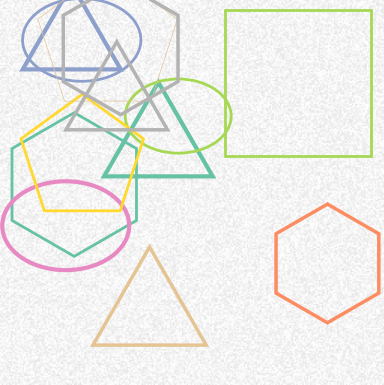[{"shape": "hexagon", "thickness": 2, "radius": 0.93, "center": [0.193, 0.521]}, {"shape": "triangle", "thickness": 3, "radius": 0.81, "center": [0.411, 0.623]}, {"shape": "hexagon", "thickness": 2.5, "radius": 0.77, "center": [0.85, 0.316]}, {"shape": "oval", "thickness": 2, "radius": 0.77, "center": [0.212, 0.896]}, {"shape": "triangle", "thickness": 3, "radius": 0.74, "center": [0.186, 0.893]}, {"shape": "oval", "thickness": 3, "radius": 0.82, "center": [0.171, 0.414]}, {"shape": "square", "thickness": 2, "radius": 0.95, "center": [0.773, 0.784]}, {"shape": "oval", "thickness": 2, "radius": 0.69, "center": [0.463, 0.698]}, {"shape": "pentagon", "thickness": 2, "radius": 0.84, "center": [0.214, 0.588]}, {"shape": "pentagon", "thickness": 0.5, "radius": 0.95, "center": [0.28, 0.892]}, {"shape": "triangle", "thickness": 2.5, "radius": 0.85, "center": [0.389, 0.189]}, {"shape": "triangle", "thickness": 2.5, "radius": 0.76, "center": [0.303, 0.739]}, {"shape": "hexagon", "thickness": 2.5, "radius": 0.86, "center": [0.313, 0.874]}]